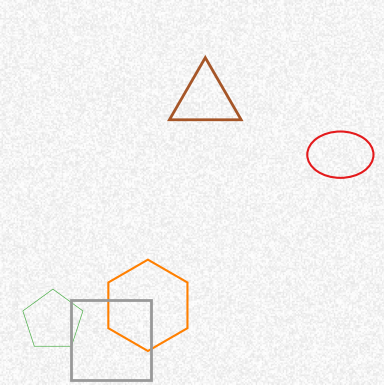[{"shape": "oval", "thickness": 1.5, "radius": 0.43, "center": [0.884, 0.598]}, {"shape": "pentagon", "thickness": 0.5, "radius": 0.41, "center": [0.137, 0.167]}, {"shape": "hexagon", "thickness": 1.5, "radius": 0.59, "center": [0.384, 0.207]}, {"shape": "triangle", "thickness": 2, "radius": 0.54, "center": [0.533, 0.743]}, {"shape": "square", "thickness": 2, "radius": 0.52, "center": [0.288, 0.116]}]